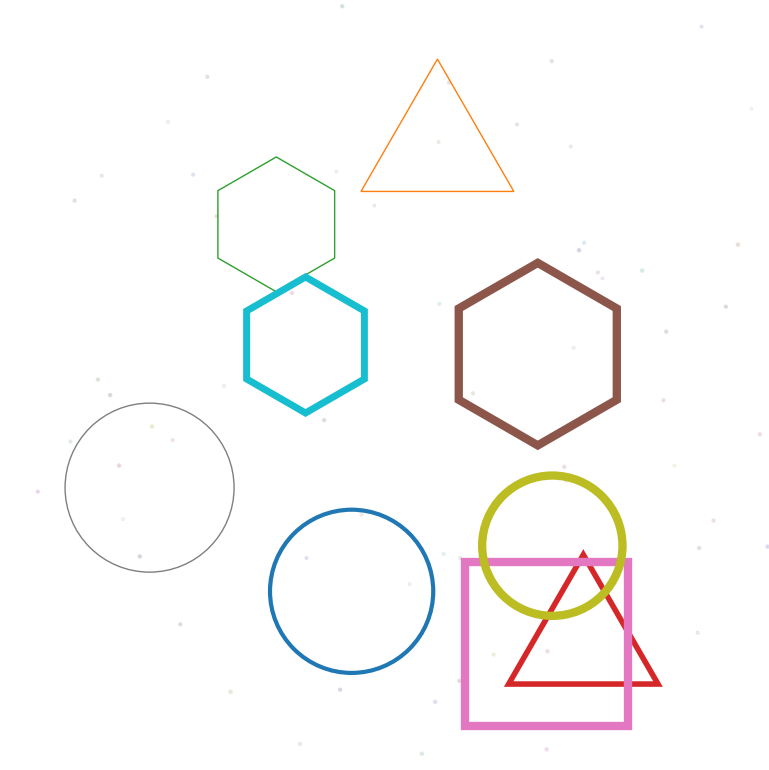[{"shape": "circle", "thickness": 1.5, "radius": 0.53, "center": [0.457, 0.232]}, {"shape": "triangle", "thickness": 0.5, "radius": 0.57, "center": [0.568, 0.809]}, {"shape": "hexagon", "thickness": 0.5, "radius": 0.44, "center": [0.359, 0.709]}, {"shape": "triangle", "thickness": 2, "radius": 0.56, "center": [0.758, 0.168]}, {"shape": "hexagon", "thickness": 3, "radius": 0.59, "center": [0.698, 0.54]}, {"shape": "square", "thickness": 3, "radius": 0.53, "center": [0.71, 0.164]}, {"shape": "circle", "thickness": 0.5, "radius": 0.55, "center": [0.194, 0.367]}, {"shape": "circle", "thickness": 3, "radius": 0.46, "center": [0.717, 0.291]}, {"shape": "hexagon", "thickness": 2.5, "radius": 0.44, "center": [0.397, 0.552]}]